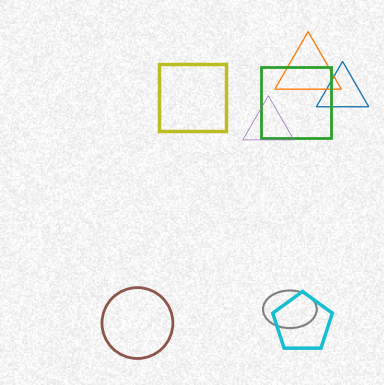[{"shape": "triangle", "thickness": 1, "radius": 0.39, "center": [0.89, 0.762]}, {"shape": "triangle", "thickness": 1, "radius": 0.5, "center": [0.8, 0.818]}, {"shape": "square", "thickness": 2, "radius": 0.46, "center": [0.769, 0.734]}, {"shape": "triangle", "thickness": 0.5, "radius": 0.38, "center": [0.697, 0.675]}, {"shape": "circle", "thickness": 2, "radius": 0.46, "center": [0.357, 0.161]}, {"shape": "oval", "thickness": 1.5, "radius": 0.35, "center": [0.753, 0.197]}, {"shape": "square", "thickness": 2.5, "radius": 0.44, "center": [0.5, 0.746]}, {"shape": "pentagon", "thickness": 2.5, "radius": 0.41, "center": [0.786, 0.161]}]